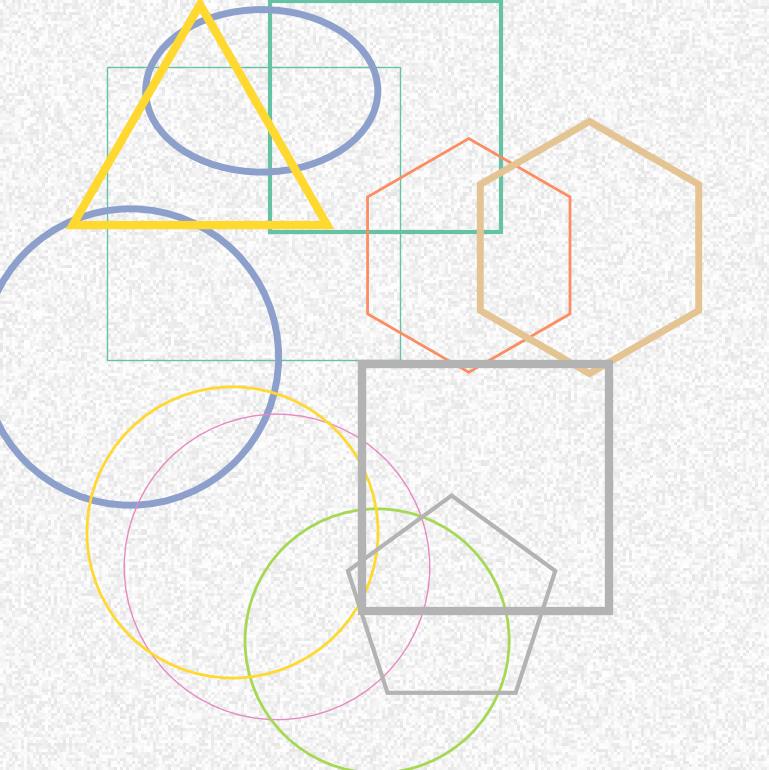[{"shape": "square", "thickness": 1.5, "radius": 0.75, "center": [0.501, 0.849]}, {"shape": "square", "thickness": 0.5, "radius": 0.95, "center": [0.329, 0.723]}, {"shape": "hexagon", "thickness": 1, "radius": 0.76, "center": [0.609, 0.668]}, {"shape": "circle", "thickness": 2.5, "radius": 0.96, "center": [0.169, 0.536]}, {"shape": "oval", "thickness": 2.5, "radius": 0.75, "center": [0.34, 0.882]}, {"shape": "circle", "thickness": 0.5, "radius": 0.99, "center": [0.36, 0.264]}, {"shape": "circle", "thickness": 1, "radius": 0.86, "center": [0.49, 0.168]}, {"shape": "circle", "thickness": 1, "radius": 0.95, "center": [0.302, 0.308]}, {"shape": "triangle", "thickness": 3, "radius": 0.95, "center": [0.26, 0.803]}, {"shape": "hexagon", "thickness": 2.5, "radius": 0.82, "center": [0.766, 0.679]}, {"shape": "pentagon", "thickness": 1.5, "radius": 0.71, "center": [0.586, 0.215]}, {"shape": "square", "thickness": 3, "radius": 0.8, "center": [0.631, 0.366]}]